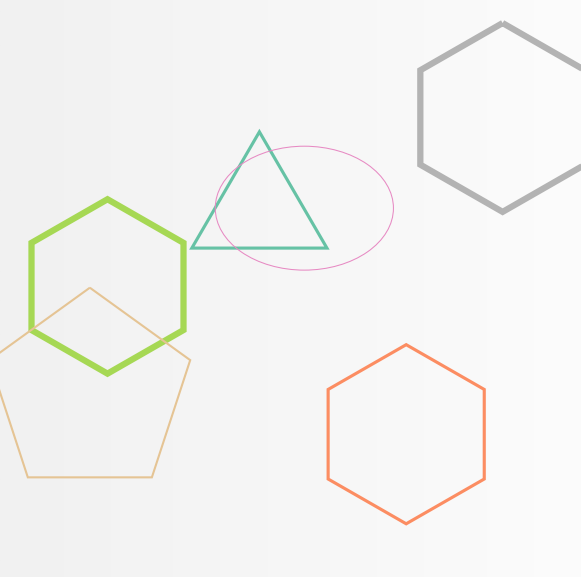[{"shape": "triangle", "thickness": 1.5, "radius": 0.67, "center": [0.446, 0.637]}, {"shape": "hexagon", "thickness": 1.5, "radius": 0.78, "center": [0.699, 0.247]}, {"shape": "oval", "thickness": 0.5, "radius": 0.77, "center": [0.524, 0.639]}, {"shape": "hexagon", "thickness": 3, "radius": 0.75, "center": [0.185, 0.503]}, {"shape": "pentagon", "thickness": 1, "radius": 0.91, "center": [0.155, 0.319]}, {"shape": "hexagon", "thickness": 3, "radius": 0.82, "center": [0.865, 0.796]}]